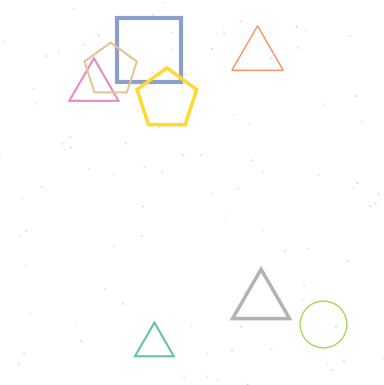[{"shape": "triangle", "thickness": 1.5, "radius": 0.29, "center": [0.401, 0.104]}, {"shape": "triangle", "thickness": 1, "radius": 0.39, "center": [0.669, 0.856]}, {"shape": "square", "thickness": 3, "radius": 0.42, "center": [0.387, 0.871]}, {"shape": "triangle", "thickness": 1.5, "radius": 0.37, "center": [0.244, 0.775]}, {"shape": "circle", "thickness": 1, "radius": 0.3, "center": [0.84, 0.157]}, {"shape": "pentagon", "thickness": 2.5, "radius": 0.41, "center": [0.433, 0.742]}, {"shape": "pentagon", "thickness": 1.5, "radius": 0.36, "center": [0.287, 0.818]}, {"shape": "triangle", "thickness": 2.5, "radius": 0.43, "center": [0.678, 0.215]}]